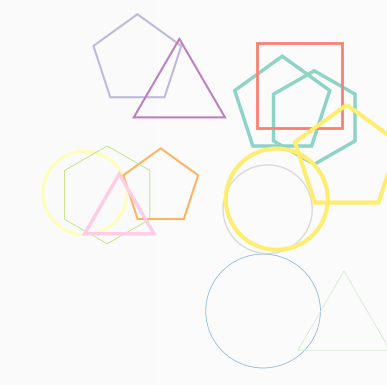[{"shape": "hexagon", "thickness": 2.5, "radius": 0.61, "center": [0.811, 0.695]}, {"shape": "pentagon", "thickness": 2.5, "radius": 0.64, "center": [0.728, 0.725]}, {"shape": "circle", "thickness": 2, "radius": 0.54, "center": [0.219, 0.499]}, {"shape": "pentagon", "thickness": 1.5, "radius": 0.6, "center": [0.355, 0.844]}, {"shape": "square", "thickness": 2, "radius": 0.55, "center": [0.774, 0.778]}, {"shape": "circle", "thickness": 0.5, "radius": 0.74, "center": [0.679, 0.192]}, {"shape": "pentagon", "thickness": 1.5, "radius": 0.51, "center": [0.415, 0.513]}, {"shape": "hexagon", "thickness": 0.5, "radius": 0.63, "center": [0.277, 0.494]}, {"shape": "triangle", "thickness": 2.5, "radius": 0.52, "center": [0.308, 0.445]}, {"shape": "circle", "thickness": 1, "radius": 0.58, "center": [0.691, 0.456]}, {"shape": "triangle", "thickness": 1.5, "radius": 0.68, "center": [0.463, 0.763]}, {"shape": "triangle", "thickness": 0.5, "radius": 0.68, "center": [0.888, 0.159]}, {"shape": "circle", "thickness": 3, "radius": 0.66, "center": [0.714, 0.483]}, {"shape": "pentagon", "thickness": 3, "radius": 0.7, "center": [0.895, 0.587]}]